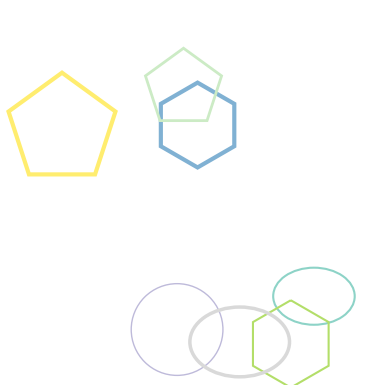[{"shape": "oval", "thickness": 1.5, "radius": 0.53, "center": [0.815, 0.231]}, {"shape": "circle", "thickness": 1, "radius": 0.6, "center": [0.46, 0.144]}, {"shape": "hexagon", "thickness": 3, "radius": 0.55, "center": [0.513, 0.675]}, {"shape": "hexagon", "thickness": 1.5, "radius": 0.57, "center": [0.755, 0.107]}, {"shape": "oval", "thickness": 2.5, "radius": 0.65, "center": [0.623, 0.112]}, {"shape": "pentagon", "thickness": 2, "radius": 0.52, "center": [0.477, 0.771]}, {"shape": "pentagon", "thickness": 3, "radius": 0.73, "center": [0.161, 0.665]}]